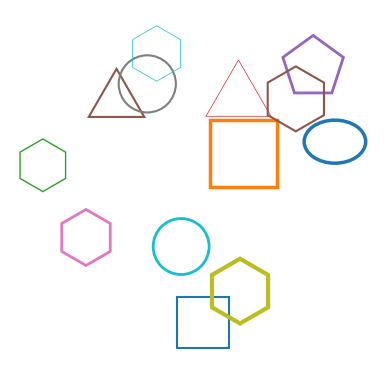[{"shape": "oval", "thickness": 2.5, "radius": 0.4, "center": [0.87, 0.632]}, {"shape": "square", "thickness": 1.5, "radius": 0.33, "center": [0.527, 0.163]}, {"shape": "square", "thickness": 2.5, "radius": 0.44, "center": [0.633, 0.601]}, {"shape": "hexagon", "thickness": 1, "radius": 0.34, "center": [0.111, 0.571]}, {"shape": "triangle", "thickness": 0.5, "radius": 0.49, "center": [0.619, 0.747]}, {"shape": "pentagon", "thickness": 2, "radius": 0.41, "center": [0.813, 0.825]}, {"shape": "hexagon", "thickness": 1.5, "radius": 0.42, "center": [0.768, 0.743]}, {"shape": "triangle", "thickness": 1.5, "radius": 0.42, "center": [0.303, 0.738]}, {"shape": "hexagon", "thickness": 2, "radius": 0.36, "center": [0.223, 0.383]}, {"shape": "circle", "thickness": 1.5, "radius": 0.37, "center": [0.383, 0.782]}, {"shape": "hexagon", "thickness": 3, "radius": 0.42, "center": [0.623, 0.244]}, {"shape": "hexagon", "thickness": 0.5, "radius": 0.36, "center": [0.407, 0.861]}, {"shape": "circle", "thickness": 2, "radius": 0.36, "center": [0.471, 0.36]}]